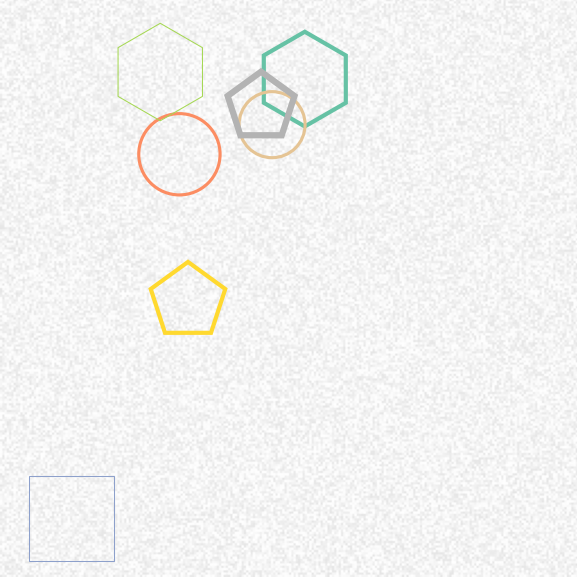[{"shape": "hexagon", "thickness": 2, "radius": 0.41, "center": [0.528, 0.862]}, {"shape": "circle", "thickness": 1.5, "radius": 0.35, "center": [0.311, 0.732]}, {"shape": "square", "thickness": 0.5, "radius": 0.37, "center": [0.123, 0.102]}, {"shape": "hexagon", "thickness": 0.5, "radius": 0.42, "center": [0.278, 0.874]}, {"shape": "pentagon", "thickness": 2, "radius": 0.34, "center": [0.326, 0.478]}, {"shape": "circle", "thickness": 1.5, "radius": 0.29, "center": [0.471, 0.783]}, {"shape": "pentagon", "thickness": 3, "radius": 0.3, "center": [0.452, 0.814]}]